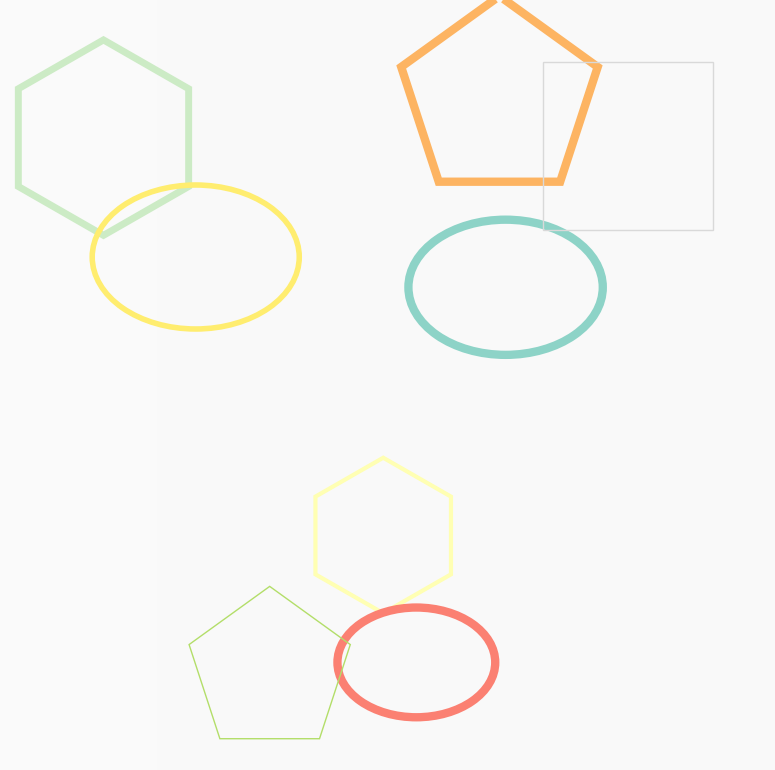[{"shape": "oval", "thickness": 3, "radius": 0.63, "center": [0.652, 0.627]}, {"shape": "hexagon", "thickness": 1.5, "radius": 0.5, "center": [0.494, 0.305]}, {"shape": "oval", "thickness": 3, "radius": 0.51, "center": [0.537, 0.14]}, {"shape": "pentagon", "thickness": 3, "radius": 0.67, "center": [0.644, 0.872]}, {"shape": "pentagon", "thickness": 0.5, "radius": 0.55, "center": [0.348, 0.129]}, {"shape": "square", "thickness": 0.5, "radius": 0.55, "center": [0.81, 0.81]}, {"shape": "hexagon", "thickness": 2.5, "radius": 0.63, "center": [0.134, 0.821]}, {"shape": "oval", "thickness": 2, "radius": 0.67, "center": [0.253, 0.666]}]